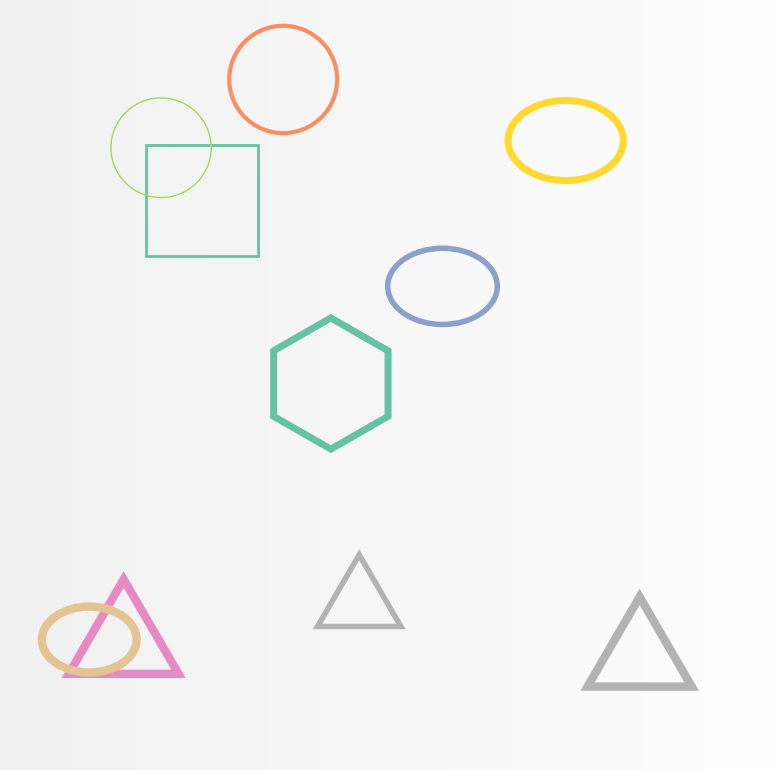[{"shape": "hexagon", "thickness": 2.5, "radius": 0.43, "center": [0.427, 0.502]}, {"shape": "square", "thickness": 1, "radius": 0.36, "center": [0.26, 0.739]}, {"shape": "circle", "thickness": 1.5, "radius": 0.35, "center": [0.365, 0.897]}, {"shape": "oval", "thickness": 2, "radius": 0.35, "center": [0.571, 0.628]}, {"shape": "triangle", "thickness": 3, "radius": 0.41, "center": [0.16, 0.166]}, {"shape": "circle", "thickness": 0.5, "radius": 0.32, "center": [0.208, 0.808]}, {"shape": "oval", "thickness": 2.5, "radius": 0.37, "center": [0.73, 0.818]}, {"shape": "oval", "thickness": 3, "radius": 0.31, "center": [0.115, 0.169]}, {"shape": "triangle", "thickness": 3, "radius": 0.39, "center": [0.825, 0.147]}, {"shape": "triangle", "thickness": 2, "radius": 0.31, "center": [0.463, 0.217]}]